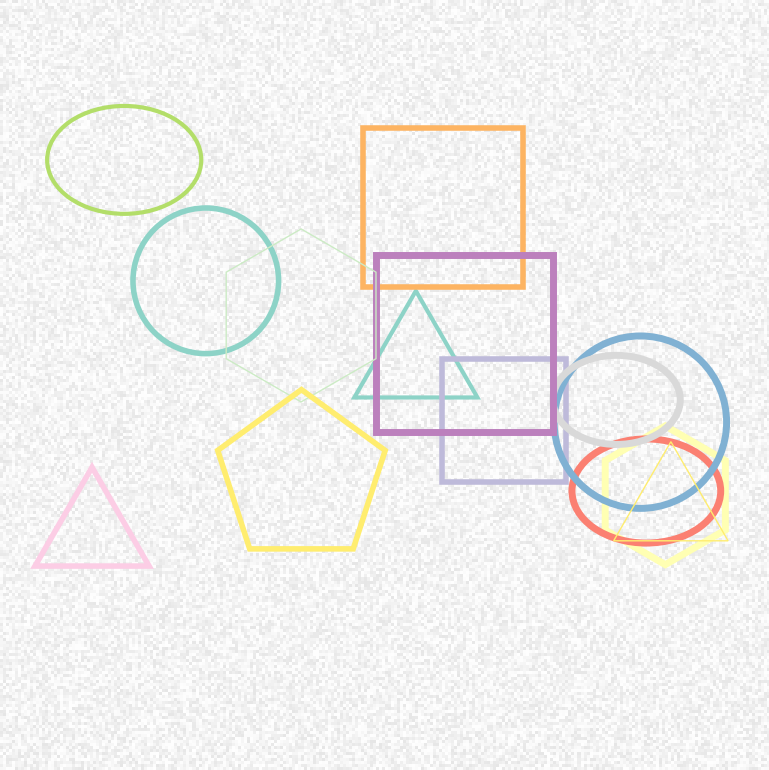[{"shape": "triangle", "thickness": 1.5, "radius": 0.46, "center": [0.54, 0.53]}, {"shape": "circle", "thickness": 2, "radius": 0.47, "center": [0.267, 0.635]}, {"shape": "hexagon", "thickness": 2.5, "radius": 0.45, "center": [0.864, 0.357]}, {"shape": "square", "thickness": 2, "radius": 0.4, "center": [0.655, 0.453]}, {"shape": "oval", "thickness": 2.5, "radius": 0.48, "center": [0.839, 0.362]}, {"shape": "circle", "thickness": 2.5, "radius": 0.56, "center": [0.832, 0.452]}, {"shape": "square", "thickness": 2, "radius": 0.52, "center": [0.575, 0.731]}, {"shape": "oval", "thickness": 1.5, "radius": 0.5, "center": [0.161, 0.792]}, {"shape": "triangle", "thickness": 2, "radius": 0.43, "center": [0.12, 0.308]}, {"shape": "oval", "thickness": 2.5, "radius": 0.41, "center": [0.801, 0.481]}, {"shape": "square", "thickness": 2.5, "radius": 0.57, "center": [0.603, 0.554]}, {"shape": "hexagon", "thickness": 0.5, "radius": 0.56, "center": [0.391, 0.59]}, {"shape": "triangle", "thickness": 0.5, "radius": 0.43, "center": [0.871, 0.341]}, {"shape": "pentagon", "thickness": 2, "radius": 0.57, "center": [0.391, 0.38]}]